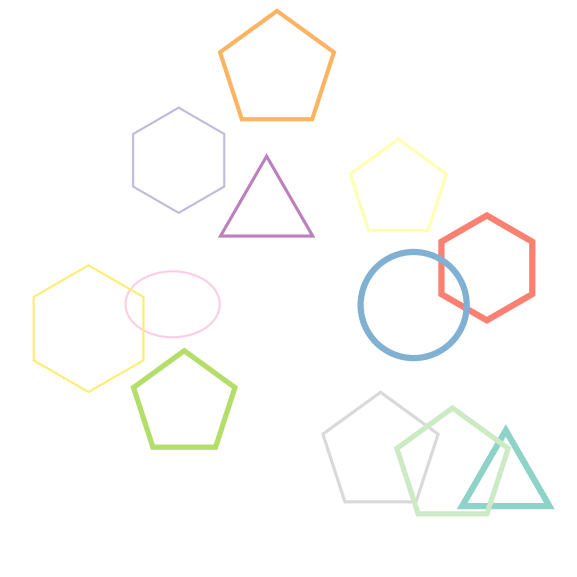[{"shape": "triangle", "thickness": 3, "radius": 0.44, "center": [0.876, 0.166]}, {"shape": "pentagon", "thickness": 1.5, "radius": 0.44, "center": [0.69, 0.671]}, {"shape": "hexagon", "thickness": 1, "radius": 0.46, "center": [0.309, 0.722]}, {"shape": "hexagon", "thickness": 3, "radius": 0.45, "center": [0.843, 0.535]}, {"shape": "circle", "thickness": 3, "radius": 0.46, "center": [0.716, 0.471]}, {"shape": "pentagon", "thickness": 2, "radius": 0.52, "center": [0.48, 0.877]}, {"shape": "pentagon", "thickness": 2.5, "radius": 0.46, "center": [0.319, 0.3]}, {"shape": "oval", "thickness": 1, "radius": 0.41, "center": [0.299, 0.472]}, {"shape": "pentagon", "thickness": 1.5, "radius": 0.52, "center": [0.659, 0.215]}, {"shape": "triangle", "thickness": 1.5, "radius": 0.46, "center": [0.462, 0.636]}, {"shape": "pentagon", "thickness": 2.5, "radius": 0.51, "center": [0.784, 0.191]}, {"shape": "hexagon", "thickness": 1, "radius": 0.55, "center": [0.153, 0.43]}]